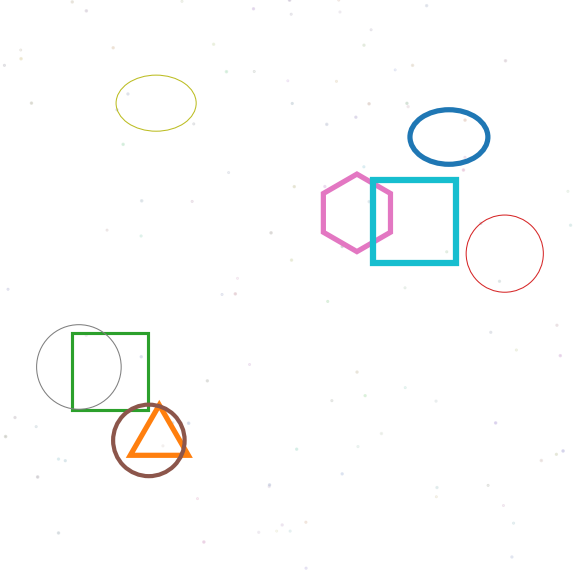[{"shape": "oval", "thickness": 2.5, "radius": 0.34, "center": [0.777, 0.762]}, {"shape": "triangle", "thickness": 2.5, "radius": 0.29, "center": [0.276, 0.24]}, {"shape": "square", "thickness": 1.5, "radius": 0.33, "center": [0.19, 0.356]}, {"shape": "circle", "thickness": 0.5, "radius": 0.33, "center": [0.874, 0.56]}, {"shape": "circle", "thickness": 2, "radius": 0.31, "center": [0.258, 0.237]}, {"shape": "hexagon", "thickness": 2.5, "radius": 0.34, "center": [0.618, 0.631]}, {"shape": "circle", "thickness": 0.5, "radius": 0.37, "center": [0.137, 0.364]}, {"shape": "oval", "thickness": 0.5, "radius": 0.35, "center": [0.27, 0.82]}, {"shape": "square", "thickness": 3, "radius": 0.36, "center": [0.718, 0.615]}]